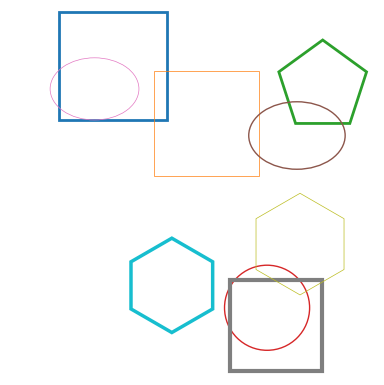[{"shape": "square", "thickness": 2, "radius": 0.7, "center": [0.293, 0.829]}, {"shape": "square", "thickness": 0.5, "radius": 0.68, "center": [0.536, 0.678]}, {"shape": "pentagon", "thickness": 2, "radius": 0.6, "center": [0.838, 0.776]}, {"shape": "circle", "thickness": 1, "radius": 0.55, "center": [0.694, 0.201]}, {"shape": "oval", "thickness": 1, "radius": 0.63, "center": [0.771, 0.648]}, {"shape": "oval", "thickness": 0.5, "radius": 0.58, "center": [0.246, 0.769]}, {"shape": "square", "thickness": 3, "radius": 0.6, "center": [0.717, 0.155]}, {"shape": "hexagon", "thickness": 0.5, "radius": 0.66, "center": [0.779, 0.366]}, {"shape": "hexagon", "thickness": 2.5, "radius": 0.61, "center": [0.446, 0.259]}]